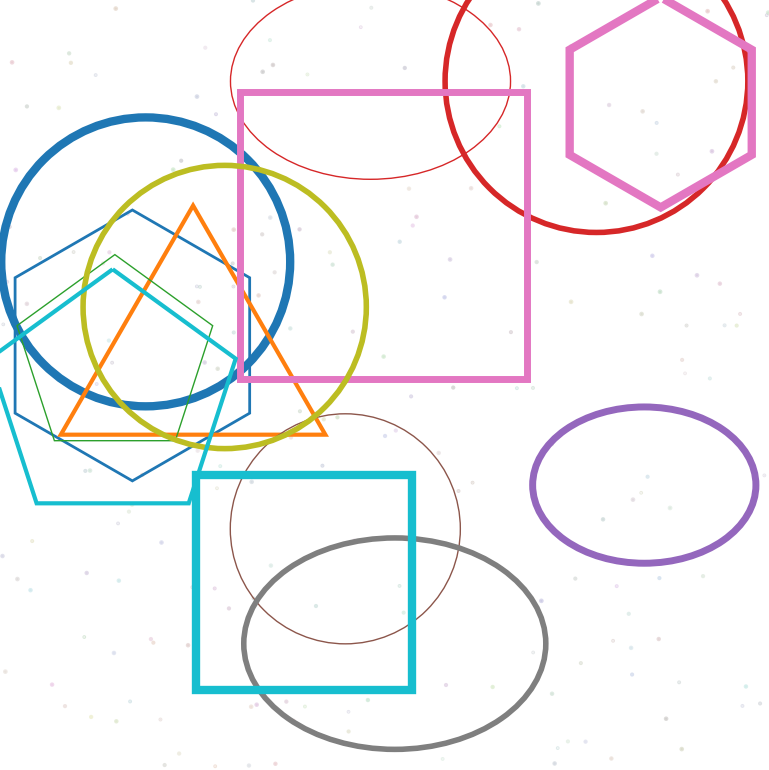[{"shape": "circle", "thickness": 3, "radius": 0.94, "center": [0.189, 0.66]}, {"shape": "hexagon", "thickness": 1, "radius": 0.88, "center": [0.172, 0.551]}, {"shape": "triangle", "thickness": 1.5, "radius": 0.99, "center": [0.251, 0.535]}, {"shape": "pentagon", "thickness": 0.5, "radius": 0.67, "center": [0.149, 0.536]}, {"shape": "circle", "thickness": 2, "radius": 0.98, "center": [0.775, 0.895]}, {"shape": "oval", "thickness": 0.5, "radius": 0.91, "center": [0.481, 0.894]}, {"shape": "oval", "thickness": 2.5, "radius": 0.72, "center": [0.837, 0.37]}, {"shape": "circle", "thickness": 0.5, "radius": 0.75, "center": [0.448, 0.313]}, {"shape": "square", "thickness": 2.5, "radius": 0.93, "center": [0.498, 0.694]}, {"shape": "hexagon", "thickness": 3, "radius": 0.68, "center": [0.858, 0.867]}, {"shape": "oval", "thickness": 2, "radius": 0.98, "center": [0.513, 0.164]}, {"shape": "circle", "thickness": 2, "radius": 0.92, "center": [0.292, 0.601]}, {"shape": "pentagon", "thickness": 1.5, "radius": 0.84, "center": [0.146, 0.482]}, {"shape": "square", "thickness": 3, "radius": 0.7, "center": [0.395, 0.243]}]